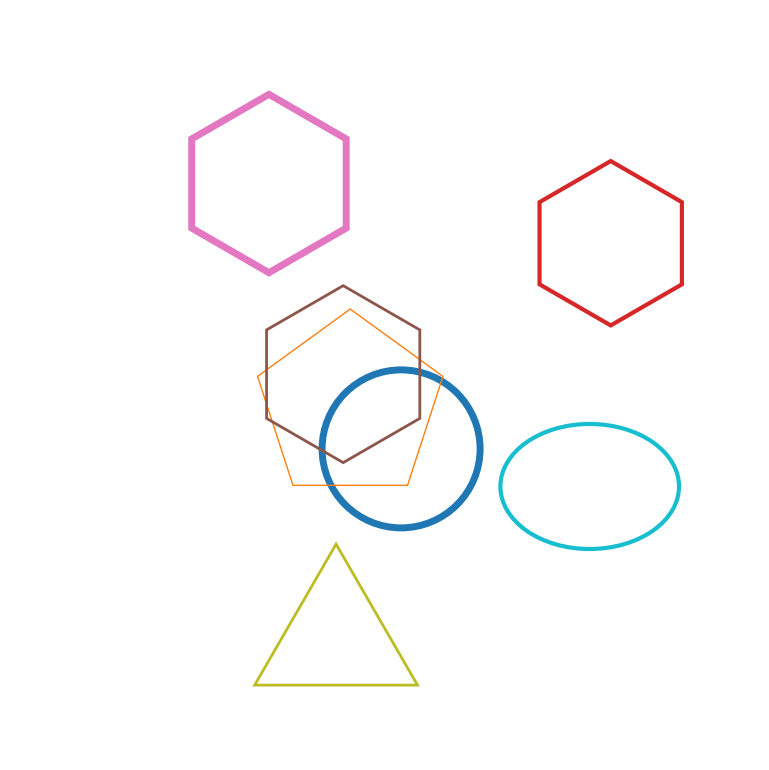[{"shape": "circle", "thickness": 2.5, "radius": 0.51, "center": [0.521, 0.417]}, {"shape": "pentagon", "thickness": 0.5, "radius": 0.63, "center": [0.455, 0.472]}, {"shape": "hexagon", "thickness": 1.5, "radius": 0.53, "center": [0.793, 0.684]}, {"shape": "hexagon", "thickness": 1, "radius": 0.57, "center": [0.446, 0.514]}, {"shape": "hexagon", "thickness": 2.5, "radius": 0.58, "center": [0.349, 0.762]}, {"shape": "triangle", "thickness": 1, "radius": 0.61, "center": [0.436, 0.171]}, {"shape": "oval", "thickness": 1.5, "radius": 0.58, "center": [0.766, 0.368]}]